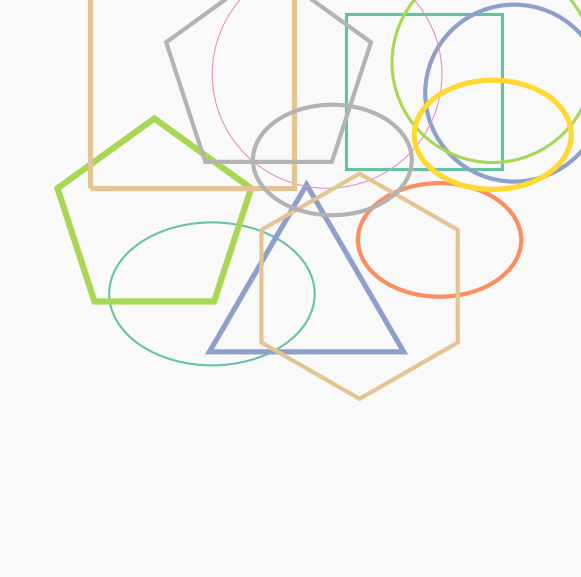[{"shape": "oval", "thickness": 1, "radius": 0.88, "center": [0.365, 0.49]}, {"shape": "square", "thickness": 1.5, "radius": 0.67, "center": [0.73, 0.84]}, {"shape": "oval", "thickness": 2, "radius": 0.7, "center": [0.756, 0.584]}, {"shape": "triangle", "thickness": 2.5, "radius": 0.96, "center": [0.527, 0.486]}, {"shape": "circle", "thickness": 2, "radius": 0.77, "center": [0.885, 0.838]}, {"shape": "circle", "thickness": 0.5, "radius": 0.99, "center": [0.563, 0.871]}, {"shape": "pentagon", "thickness": 3, "radius": 0.88, "center": [0.265, 0.619]}, {"shape": "circle", "thickness": 1.5, "radius": 0.87, "center": [0.847, 0.891]}, {"shape": "oval", "thickness": 2.5, "radius": 0.68, "center": [0.848, 0.766]}, {"shape": "square", "thickness": 2.5, "radius": 0.88, "center": [0.331, 0.849]}, {"shape": "hexagon", "thickness": 2, "radius": 0.97, "center": [0.619, 0.504]}, {"shape": "pentagon", "thickness": 2, "radius": 0.93, "center": [0.462, 0.869]}, {"shape": "oval", "thickness": 2, "radius": 0.68, "center": [0.572, 0.722]}]